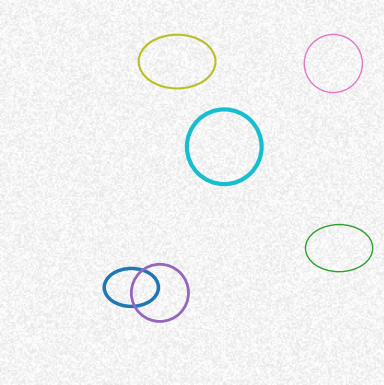[{"shape": "oval", "thickness": 2.5, "radius": 0.35, "center": [0.341, 0.253]}, {"shape": "oval", "thickness": 1, "radius": 0.44, "center": [0.881, 0.355]}, {"shape": "circle", "thickness": 2, "radius": 0.37, "center": [0.415, 0.239]}, {"shape": "circle", "thickness": 1, "radius": 0.38, "center": [0.866, 0.835]}, {"shape": "oval", "thickness": 1.5, "radius": 0.5, "center": [0.46, 0.84]}, {"shape": "circle", "thickness": 3, "radius": 0.49, "center": [0.582, 0.619]}]